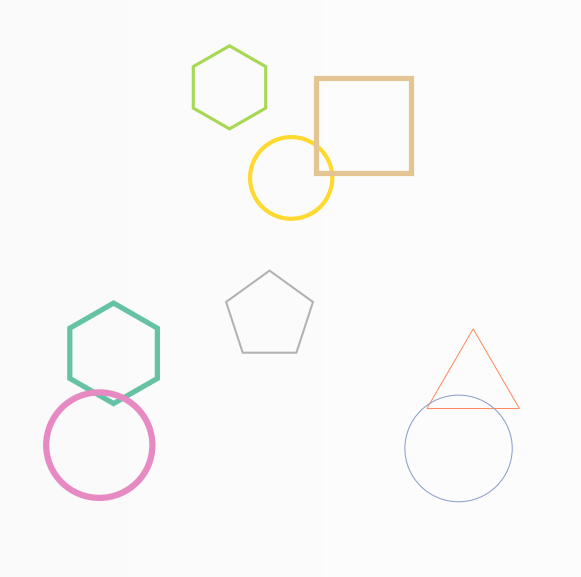[{"shape": "hexagon", "thickness": 2.5, "radius": 0.43, "center": [0.195, 0.387]}, {"shape": "triangle", "thickness": 0.5, "radius": 0.46, "center": [0.814, 0.338]}, {"shape": "circle", "thickness": 0.5, "radius": 0.46, "center": [0.789, 0.223]}, {"shape": "circle", "thickness": 3, "radius": 0.46, "center": [0.171, 0.228]}, {"shape": "hexagon", "thickness": 1.5, "radius": 0.36, "center": [0.395, 0.848]}, {"shape": "circle", "thickness": 2, "radius": 0.35, "center": [0.501, 0.691]}, {"shape": "square", "thickness": 2.5, "radius": 0.41, "center": [0.625, 0.782]}, {"shape": "pentagon", "thickness": 1, "radius": 0.39, "center": [0.464, 0.452]}]